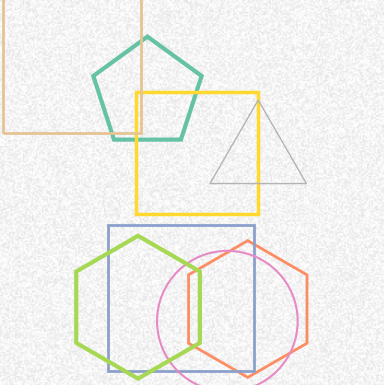[{"shape": "pentagon", "thickness": 3, "radius": 0.74, "center": [0.383, 0.757]}, {"shape": "hexagon", "thickness": 2, "radius": 0.89, "center": [0.644, 0.197]}, {"shape": "square", "thickness": 2, "radius": 0.95, "center": [0.47, 0.227]}, {"shape": "circle", "thickness": 1.5, "radius": 0.91, "center": [0.591, 0.166]}, {"shape": "hexagon", "thickness": 3, "radius": 0.93, "center": [0.359, 0.202]}, {"shape": "square", "thickness": 2.5, "radius": 0.79, "center": [0.511, 0.603]}, {"shape": "square", "thickness": 2, "radius": 0.89, "center": [0.186, 0.834]}, {"shape": "triangle", "thickness": 1, "radius": 0.72, "center": [0.671, 0.596]}]